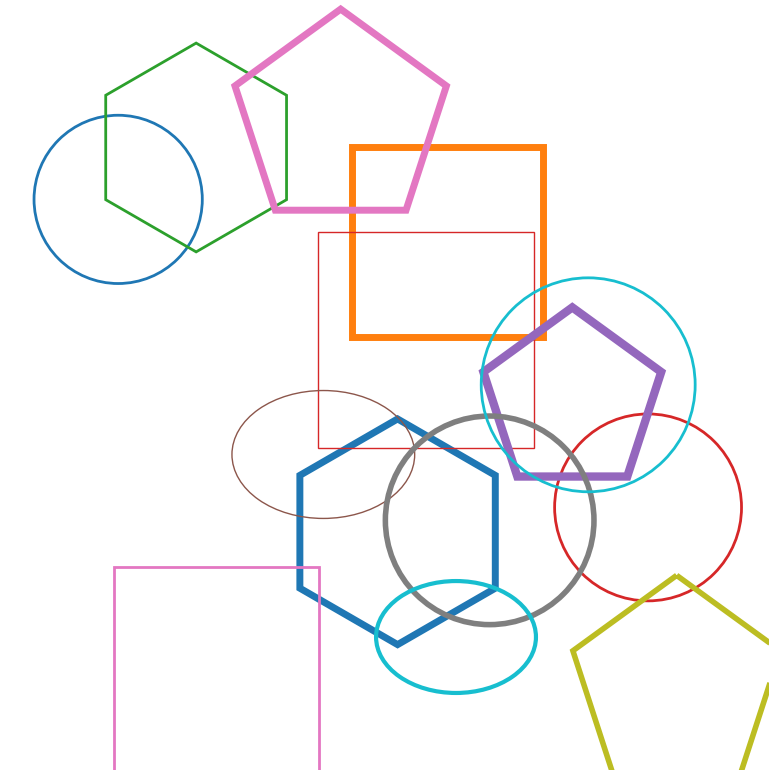[{"shape": "hexagon", "thickness": 2.5, "radius": 0.73, "center": [0.516, 0.309]}, {"shape": "circle", "thickness": 1, "radius": 0.55, "center": [0.153, 0.741]}, {"shape": "square", "thickness": 2.5, "radius": 0.62, "center": [0.581, 0.686]}, {"shape": "hexagon", "thickness": 1, "radius": 0.68, "center": [0.255, 0.808]}, {"shape": "square", "thickness": 0.5, "radius": 0.7, "center": [0.553, 0.559]}, {"shape": "circle", "thickness": 1, "radius": 0.61, "center": [0.842, 0.341]}, {"shape": "pentagon", "thickness": 3, "radius": 0.61, "center": [0.743, 0.479]}, {"shape": "oval", "thickness": 0.5, "radius": 0.59, "center": [0.42, 0.41]}, {"shape": "pentagon", "thickness": 2.5, "radius": 0.72, "center": [0.442, 0.844]}, {"shape": "square", "thickness": 1, "radius": 0.67, "center": [0.282, 0.13]}, {"shape": "circle", "thickness": 2, "radius": 0.68, "center": [0.636, 0.324]}, {"shape": "pentagon", "thickness": 2, "radius": 0.71, "center": [0.879, 0.111]}, {"shape": "oval", "thickness": 1.5, "radius": 0.52, "center": [0.592, 0.173]}, {"shape": "circle", "thickness": 1, "radius": 0.69, "center": [0.764, 0.5]}]